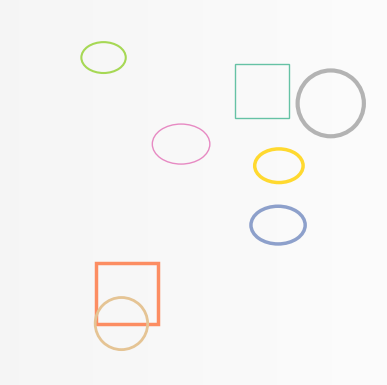[{"shape": "square", "thickness": 1, "radius": 0.35, "center": [0.676, 0.764]}, {"shape": "square", "thickness": 2.5, "radius": 0.4, "center": [0.327, 0.237]}, {"shape": "oval", "thickness": 2.5, "radius": 0.35, "center": [0.718, 0.415]}, {"shape": "oval", "thickness": 1, "radius": 0.37, "center": [0.467, 0.626]}, {"shape": "oval", "thickness": 1.5, "radius": 0.29, "center": [0.267, 0.85]}, {"shape": "oval", "thickness": 2.5, "radius": 0.31, "center": [0.72, 0.57]}, {"shape": "circle", "thickness": 2, "radius": 0.34, "center": [0.313, 0.16]}, {"shape": "circle", "thickness": 3, "radius": 0.43, "center": [0.854, 0.732]}]